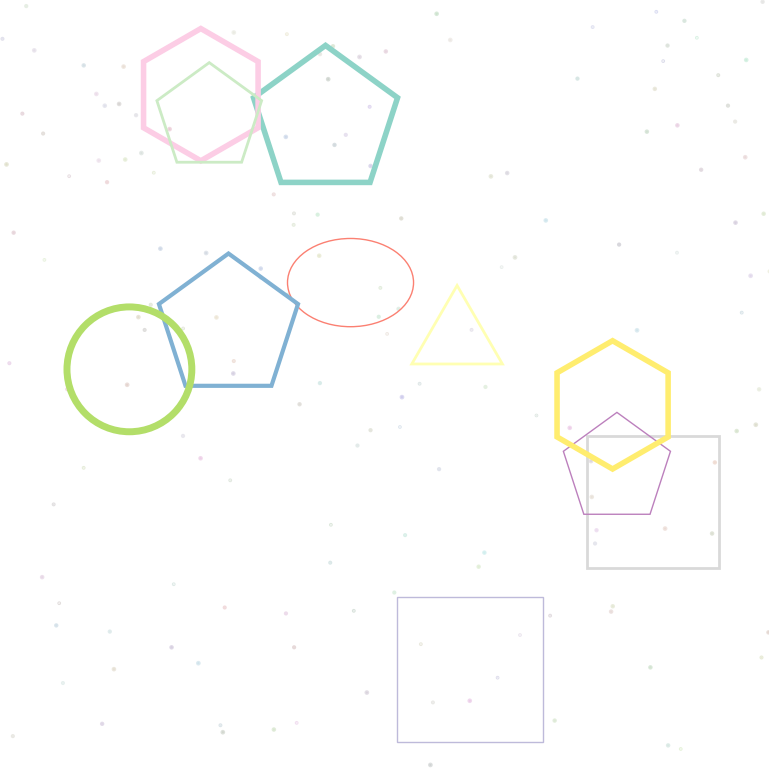[{"shape": "pentagon", "thickness": 2, "radius": 0.49, "center": [0.423, 0.843]}, {"shape": "triangle", "thickness": 1, "radius": 0.34, "center": [0.594, 0.561]}, {"shape": "square", "thickness": 0.5, "radius": 0.47, "center": [0.611, 0.13]}, {"shape": "oval", "thickness": 0.5, "radius": 0.41, "center": [0.455, 0.633]}, {"shape": "pentagon", "thickness": 1.5, "radius": 0.47, "center": [0.297, 0.576]}, {"shape": "circle", "thickness": 2.5, "radius": 0.41, "center": [0.168, 0.52]}, {"shape": "hexagon", "thickness": 2, "radius": 0.43, "center": [0.261, 0.877]}, {"shape": "square", "thickness": 1, "radius": 0.43, "center": [0.848, 0.348]}, {"shape": "pentagon", "thickness": 0.5, "radius": 0.37, "center": [0.801, 0.391]}, {"shape": "pentagon", "thickness": 1, "radius": 0.36, "center": [0.272, 0.847]}, {"shape": "hexagon", "thickness": 2, "radius": 0.42, "center": [0.796, 0.474]}]